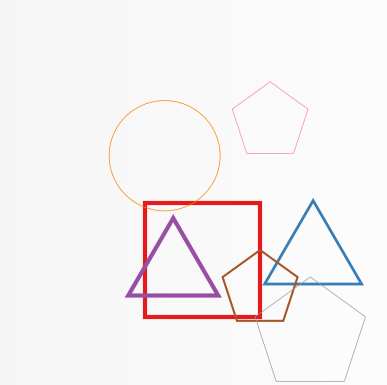[{"shape": "square", "thickness": 3, "radius": 0.74, "center": [0.522, 0.324]}, {"shape": "triangle", "thickness": 2, "radius": 0.72, "center": [0.808, 0.334]}, {"shape": "triangle", "thickness": 3, "radius": 0.67, "center": [0.447, 0.299]}, {"shape": "circle", "thickness": 0.5, "radius": 0.72, "center": [0.425, 0.596]}, {"shape": "pentagon", "thickness": 1.5, "radius": 0.51, "center": [0.671, 0.249]}, {"shape": "pentagon", "thickness": 0.5, "radius": 0.51, "center": [0.697, 0.685]}, {"shape": "pentagon", "thickness": 0.5, "radius": 0.75, "center": [0.801, 0.131]}]